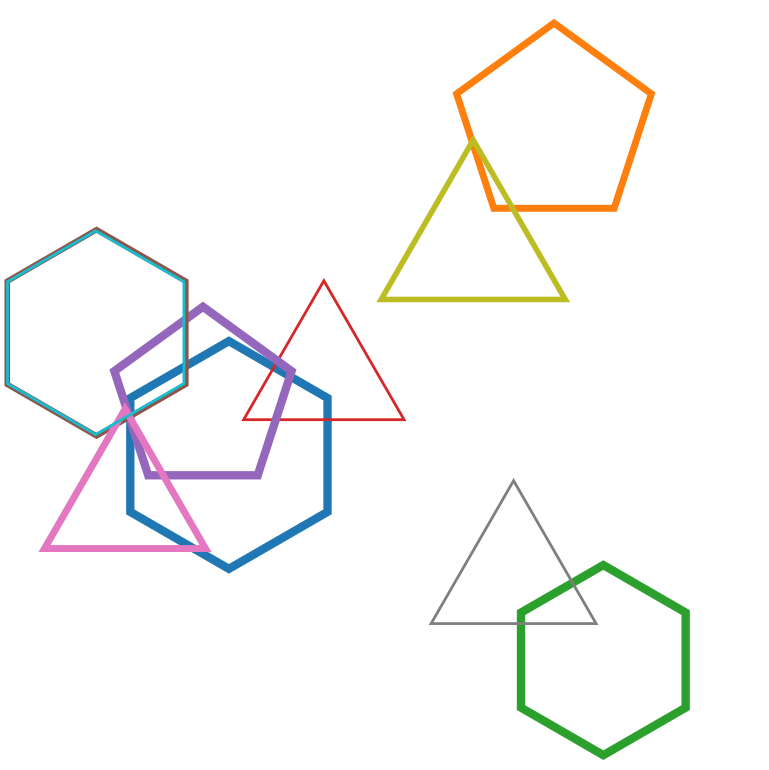[{"shape": "hexagon", "thickness": 3, "radius": 0.74, "center": [0.297, 0.409]}, {"shape": "pentagon", "thickness": 2.5, "radius": 0.66, "center": [0.719, 0.837]}, {"shape": "hexagon", "thickness": 3, "radius": 0.62, "center": [0.784, 0.143]}, {"shape": "triangle", "thickness": 1, "radius": 0.6, "center": [0.421, 0.515]}, {"shape": "pentagon", "thickness": 3, "radius": 0.6, "center": [0.264, 0.481]}, {"shape": "hexagon", "thickness": 2, "radius": 0.67, "center": [0.125, 0.568]}, {"shape": "triangle", "thickness": 2.5, "radius": 0.6, "center": [0.162, 0.348]}, {"shape": "triangle", "thickness": 1, "radius": 0.62, "center": [0.667, 0.252]}, {"shape": "triangle", "thickness": 2, "radius": 0.69, "center": [0.615, 0.68]}, {"shape": "hexagon", "thickness": 1, "radius": 0.66, "center": [0.124, 0.568]}]